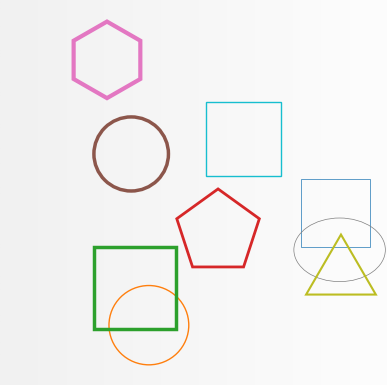[{"shape": "square", "thickness": 0.5, "radius": 0.44, "center": [0.866, 0.446]}, {"shape": "circle", "thickness": 1, "radius": 0.51, "center": [0.384, 0.155]}, {"shape": "square", "thickness": 2.5, "radius": 0.53, "center": [0.349, 0.252]}, {"shape": "pentagon", "thickness": 2, "radius": 0.56, "center": [0.563, 0.397]}, {"shape": "circle", "thickness": 2.5, "radius": 0.48, "center": [0.339, 0.6]}, {"shape": "hexagon", "thickness": 3, "radius": 0.5, "center": [0.276, 0.845]}, {"shape": "oval", "thickness": 0.5, "radius": 0.59, "center": [0.876, 0.351]}, {"shape": "triangle", "thickness": 1.5, "radius": 0.52, "center": [0.88, 0.287]}, {"shape": "square", "thickness": 1, "radius": 0.48, "center": [0.628, 0.639]}]